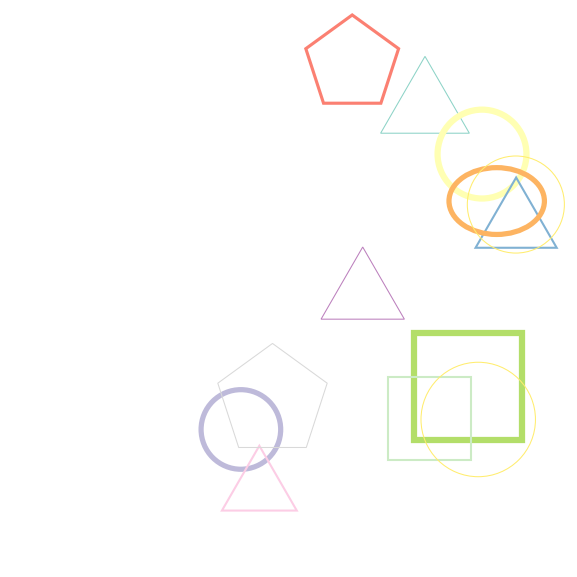[{"shape": "triangle", "thickness": 0.5, "radius": 0.44, "center": [0.736, 0.813]}, {"shape": "circle", "thickness": 3, "radius": 0.38, "center": [0.835, 0.732]}, {"shape": "circle", "thickness": 2.5, "radius": 0.34, "center": [0.417, 0.255]}, {"shape": "pentagon", "thickness": 1.5, "radius": 0.42, "center": [0.61, 0.889]}, {"shape": "triangle", "thickness": 1, "radius": 0.41, "center": [0.894, 0.611]}, {"shape": "oval", "thickness": 2.5, "radius": 0.41, "center": [0.86, 0.651]}, {"shape": "square", "thickness": 3, "radius": 0.46, "center": [0.81, 0.33]}, {"shape": "triangle", "thickness": 1, "radius": 0.37, "center": [0.449, 0.152]}, {"shape": "pentagon", "thickness": 0.5, "radius": 0.5, "center": [0.472, 0.305]}, {"shape": "triangle", "thickness": 0.5, "radius": 0.42, "center": [0.628, 0.488]}, {"shape": "square", "thickness": 1, "radius": 0.36, "center": [0.743, 0.274]}, {"shape": "circle", "thickness": 0.5, "radius": 0.42, "center": [0.893, 0.645]}, {"shape": "circle", "thickness": 0.5, "radius": 0.5, "center": [0.828, 0.273]}]